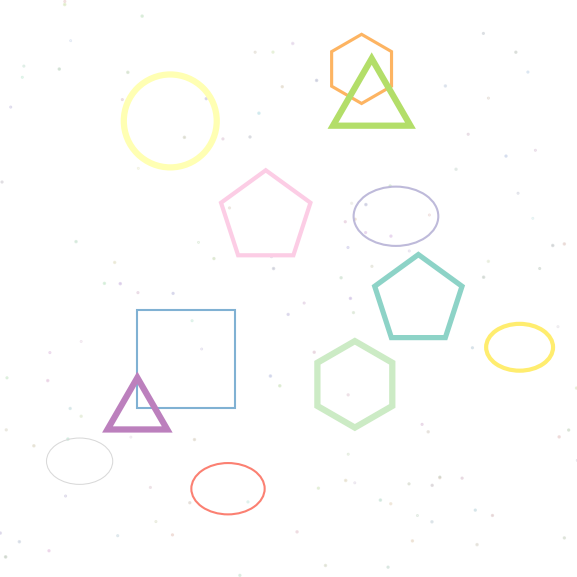[{"shape": "pentagon", "thickness": 2.5, "radius": 0.4, "center": [0.724, 0.479]}, {"shape": "circle", "thickness": 3, "radius": 0.4, "center": [0.295, 0.79]}, {"shape": "oval", "thickness": 1, "radius": 0.37, "center": [0.686, 0.625]}, {"shape": "oval", "thickness": 1, "radius": 0.32, "center": [0.395, 0.153]}, {"shape": "square", "thickness": 1, "radius": 0.43, "center": [0.322, 0.378]}, {"shape": "hexagon", "thickness": 1.5, "radius": 0.3, "center": [0.626, 0.88]}, {"shape": "triangle", "thickness": 3, "radius": 0.39, "center": [0.644, 0.82]}, {"shape": "pentagon", "thickness": 2, "radius": 0.41, "center": [0.46, 0.623]}, {"shape": "oval", "thickness": 0.5, "radius": 0.29, "center": [0.138, 0.201]}, {"shape": "triangle", "thickness": 3, "radius": 0.3, "center": [0.238, 0.285]}, {"shape": "hexagon", "thickness": 3, "radius": 0.37, "center": [0.614, 0.334]}, {"shape": "oval", "thickness": 2, "radius": 0.29, "center": [0.9, 0.398]}]